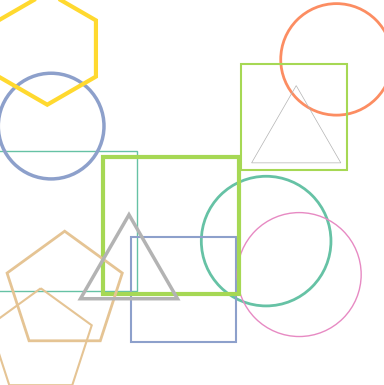[{"shape": "square", "thickness": 1, "radius": 0.91, "center": [0.175, 0.425]}, {"shape": "circle", "thickness": 2, "radius": 0.84, "center": [0.691, 0.374]}, {"shape": "circle", "thickness": 2, "radius": 0.72, "center": [0.874, 0.846]}, {"shape": "circle", "thickness": 2.5, "radius": 0.69, "center": [0.133, 0.673]}, {"shape": "square", "thickness": 1.5, "radius": 0.68, "center": [0.476, 0.249]}, {"shape": "circle", "thickness": 1, "radius": 0.8, "center": [0.777, 0.287]}, {"shape": "square", "thickness": 3, "radius": 0.89, "center": [0.444, 0.414]}, {"shape": "square", "thickness": 1.5, "radius": 0.69, "center": [0.763, 0.695]}, {"shape": "hexagon", "thickness": 3, "radius": 0.73, "center": [0.123, 0.874]}, {"shape": "pentagon", "thickness": 2, "radius": 0.79, "center": [0.168, 0.242]}, {"shape": "pentagon", "thickness": 1.5, "radius": 0.7, "center": [0.106, 0.112]}, {"shape": "triangle", "thickness": 0.5, "radius": 0.67, "center": [0.769, 0.644]}, {"shape": "triangle", "thickness": 2.5, "radius": 0.73, "center": [0.335, 0.297]}]